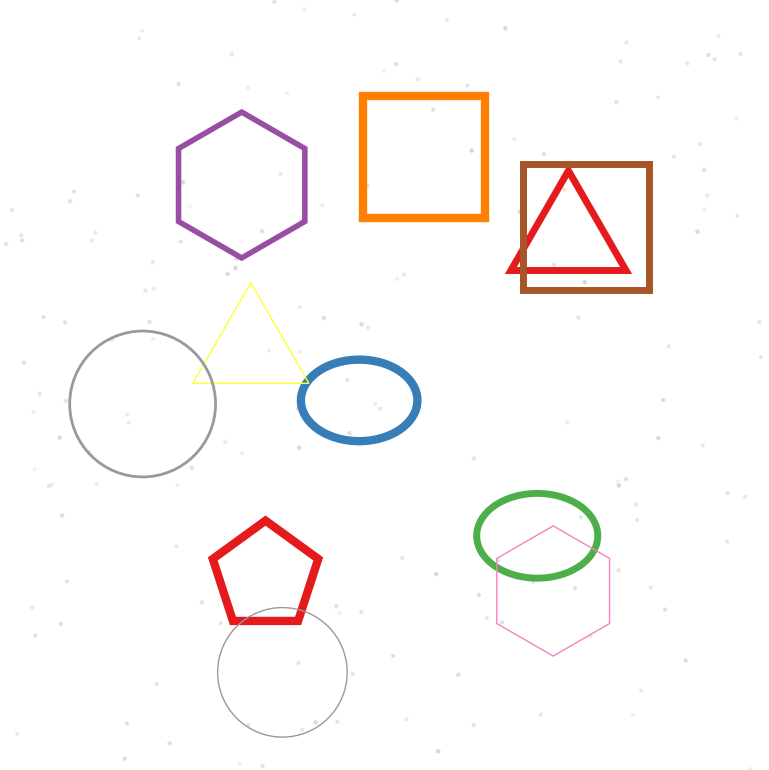[{"shape": "triangle", "thickness": 2.5, "radius": 0.43, "center": [0.738, 0.692]}, {"shape": "pentagon", "thickness": 3, "radius": 0.36, "center": [0.345, 0.252]}, {"shape": "oval", "thickness": 3, "radius": 0.38, "center": [0.466, 0.48]}, {"shape": "oval", "thickness": 2.5, "radius": 0.39, "center": [0.698, 0.304]}, {"shape": "hexagon", "thickness": 2, "radius": 0.47, "center": [0.314, 0.76]}, {"shape": "square", "thickness": 3, "radius": 0.4, "center": [0.551, 0.796]}, {"shape": "triangle", "thickness": 0.5, "radius": 0.44, "center": [0.326, 0.546]}, {"shape": "square", "thickness": 2.5, "radius": 0.41, "center": [0.761, 0.706]}, {"shape": "hexagon", "thickness": 0.5, "radius": 0.42, "center": [0.718, 0.232]}, {"shape": "circle", "thickness": 0.5, "radius": 0.42, "center": [0.367, 0.127]}, {"shape": "circle", "thickness": 1, "radius": 0.47, "center": [0.185, 0.475]}]